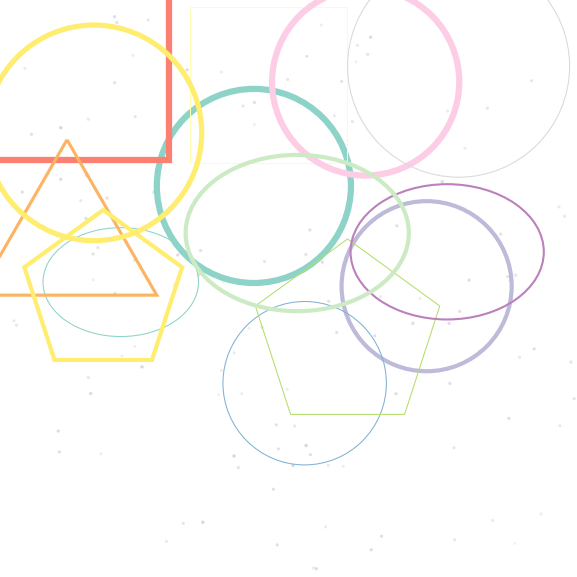[{"shape": "circle", "thickness": 3, "radius": 0.84, "center": [0.44, 0.677]}, {"shape": "oval", "thickness": 0.5, "radius": 0.67, "center": [0.209, 0.511]}, {"shape": "square", "thickness": 0.5, "radius": 0.68, "center": [0.465, 0.852]}, {"shape": "circle", "thickness": 2, "radius": 0.74, "center": [0.739, 0.504]}, {"shape": "square", "thickness": 3, "radius": 0.79, "center": [0.136, 0.88]}, {"shape": "circle", "thickness": 0.5, "radius": 0.71, "center": [0.528, 0.336]}, {"shape": "triangle", "thickness": 1.5, "radius": 0.9, "center": [0.116, 0.578]}, {"shape": "pentagon", "thickness": 0.5, "radius": 0.84, "center": [0.602, 0.417]}, {"shape": "circle", "thickness": 3, "radius": 0.81, "center": [0.633, 0.857]}, {"shape": "circle", "thickness": 0.5, "radius": 0.96, "center": [0.794, 0.885]}, {"shape": "oval", "thickness": 1, "radius": 0.84, "center": [0.774, 0.563]}, {"shape": "oval", "thickness": 2, "radius": 0.97, "center": [0.515, 0.596]}, {"shape": "circle", "thickness": 2.5, "radius": 0.93, "center": [0.163, 0.769]}, {"shape": "pentagon", "thickness": 2, "radius": 0.72, "center": [0.179, 0.492]}]